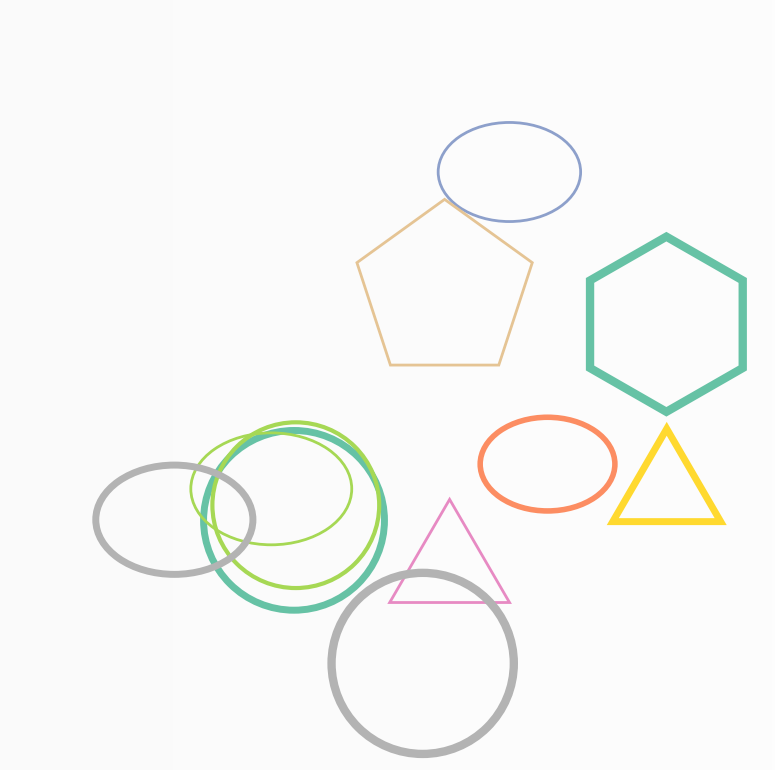[{"shape": "circle", "thickness": 2.5, "radius": 0.58, "center": [0.379, 0.324]}, {"shape": "hexagon", "thickness": 3, "radius": 0.57, "center": [0.86, 0.579]}, {"shape": "oval", "thickness": 2, "radius": 0.43, "center": [0.707, 0.397]}, {"shape": "oval", "thickness": 1, "radius": 0.46, "center": [0.657, 0.777]}, {"shape": "triangle", "thickness": 1, "radius": 0.45, "center": [0.58, 0.262]}, {"shape": "oval", "thickness": 1, "radius": 0.52, "center": [0.35, 0.365]}, {"shape": "circle", "thickness": 1.5, "radius": 0.54, "center": [0.382, 0.344]}, {"shape": "triangle", "thickness": 2.5, "radius": 0.4, "center": [0.86, 0.363]}, {"shape": "pentagon", "thickness": 1, "radius": 0.59, "center": [0.574, 0.622]}, {"shape": "circle", "thickness": 3, "radius": 0.59, "center": [0.545, 0.138]}, {"shape": "oval", "thickness": 2.5, "radius": 0.51, "center": [0.225, 0.325]}]